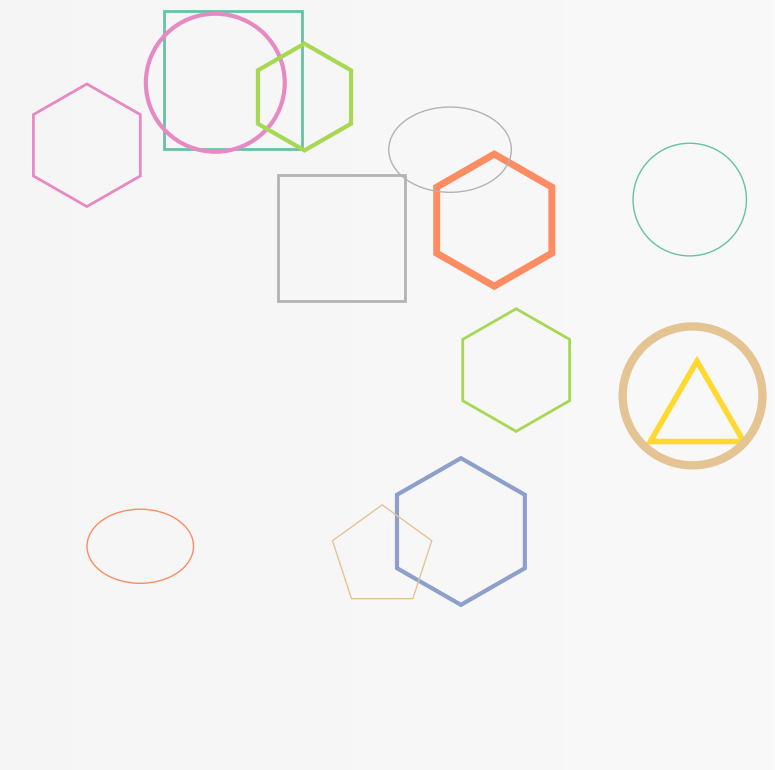[{"shape": "circle", "thickness": 0.5, "radius": 0.37, "center": [0.89, 0.741]}, {"shape": "square", "thickness": 1, "radius": 0.45, "center": [0.301, 0.896]}, {"shape": "hexagon", "thickness": 2.5, "radius": 0.43, "center": [0.638, 0.714]}, {"shape": "oval", "thickness": 0.5, "radius": 0.34, "center": [0.181, 0.291]}, {"shape": "hexagon", "thickness": 1.5, "radius": 0.48, "center": [0.595, 0.31]}, {"shape": "circle", "thickness": 1.5, "radius": 0.45, "center": [0.278, 0.893]}, {"shape": "hexagon", "thickness": 1, "radius": 0.4, "center": [0.112, 0.811]}, {"shape": "hexagon", "thickness": 1.5, "radius": 0.35, "center": [0.393, 0.874]}, {"shape": "hexagon", "thickness": 1, "radius": 0.4, "center": [0.666, 0.519]}, {"shape": "triangle", "thickness": 2, "radius": 0.35, "center": [0.899, 0.461]}, {"shape": "circle", "thickness": 3, "radius": 0.45, "center": [0.894, 0.486]}, {"shape": "pentagon", "thickness": 0.5, "radius": 0.34, "center": [0.493, 0.277]}, {"shape": "square", "thickness": 1, "radius": 0.41, "center": [0.441, 0.691]}, {"shape": "oval", "thickness": 0.5, "radius": 0.4, "center": [0.581, 0.806]}]